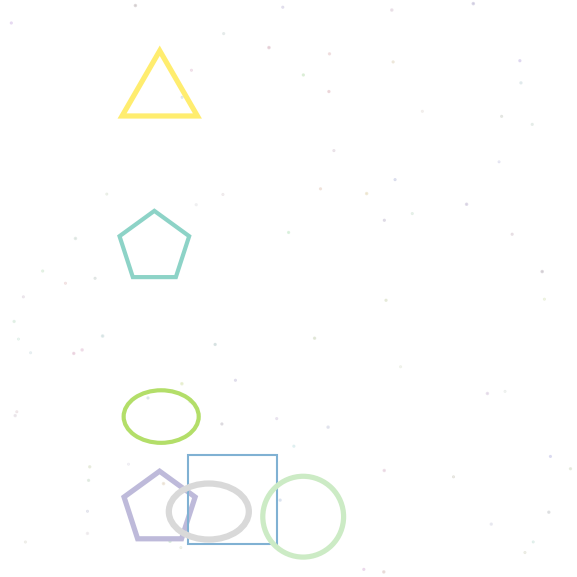[{"shape": "pentagon", "thickness": 2, "radius": 0.32, "center": [0.267, 0.571]}, {"shape": "pentagon", "thickness": 2.5, "radius": 0.32, "center": [0.276, 0.119]}, {"shape": "square", "thickness": 1, "radius": 0.39, "center": [0.402, 0.134]}, {"shape": "oval", "thickness": 2, "radius": 0.32, "center": [0.279, 0.278]}, {"shape": "oval", "thickness": 3, "radius": 0.35, "center": [0.362, 0.113]}, {"shape": "circle", "thickness": 2.5, "radius": 0.35, "center": [0.525, 0.104]}, {"shape": "triangle", "thickness": 2.5, "radius": 0.38, "center": [0.277, 0.836]}]